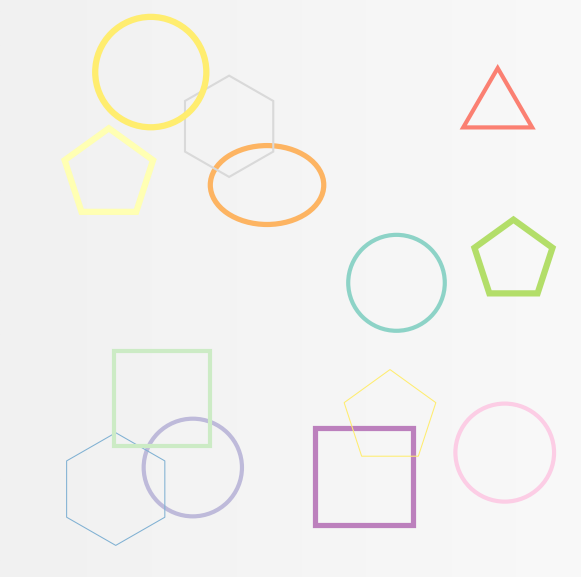[{"shape": "circle", "thickness": 2, "radius": 0.42, "center": [0.682, 0.509]}, {"shape": "pentagon", "thickness": 3, "radius": 0.4, "center": [0.187, 0.697]}, {"shape": "circle", "thickness": 2, "radius": 0.42, "center": [0.332, 0.19]}, {"shape": "triangle", "thickness": 2, "radius": 0.34, "center": [0.856, 0.813]}, {"shape": "hexagon", "thickness": 0.5, "radius": 0.49, "center": [0.199, 0.152]}, {"shape": "oval", "thickness": 2.5, "radius": 0.49, "center": [0.459, 0.679]}, {"shape": "pentagon", "thickness": 3, "radius": 0.35, "center": [0.883, 0.548]}, {"shape": "circle", "thickness": 2, "radius": 0.42, "center": [0.868, 0.215]}, {"shape": "hexagon", "thickness": 1, "radius": 0.44, "center": [0.394, 0.78]}, {"shape": "square", "thickness": 2.5, "radius": 0.42, "center": [0.626, 0.174]}, {"shape": "square", "thickness": 2, "radius": 0.41, "center": [0.279, 0.309]}, {"shape": "circle", "thickness": 3, "radius": 0.48, "center": [0.259, 0.874]}, {"shape": "pentagon", "thickness": 0.5, "radius": 0.41, "center": [0.671, 0.276]}]